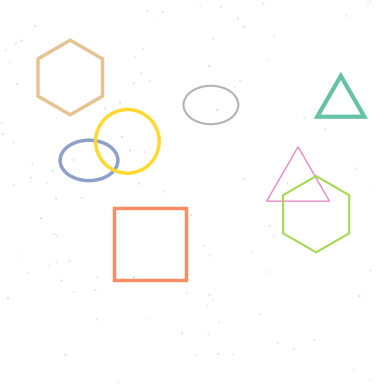[{"shape": "triangle", "thickness": 3, "radius": 0.35, "center": [0.885, 0.732]}, {"shape": "square", "thickness": 2.5, "radius": 0.47, "center": [0.389, 0.367]}, {"shape": "oval", "thickness": 2.5, "radius": 0.38, "center": [0.231, 0.583]}, {"shape": "triangle", "thickness": 1, "radius": 0.47, "center": [0.774, 0.525]}, {"shape": "hexagon", "thickness": 1.5, "radius": 0.5, "center": [0.821, 0.444]}, {"shape": "circle", "thickness": 2.5, "radius": 0.41, "center": [0.331, 0.633]}, {"shape": "hexagon", "thickness": 2.5, "radius": 0.48, "center": [0.182, 0.799]}, {"shape": "oval", "thickness": 1.5, "radius": 0.36, "center": [0.548, 0.727]}]